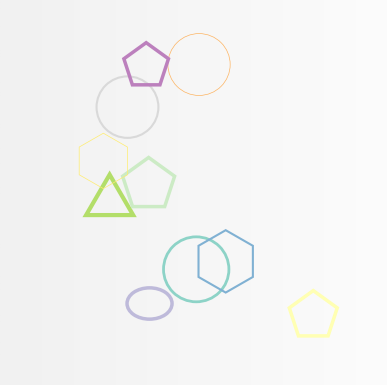[{"shape": "circle", "thickness": 2, "radius": 0.42, "center": [0.506, 0.3]}, {"shape": "pentagon", "thickness": 2.5, "radius": 0.33, "center": [0.808, 0.18]}, {"shape": "oval", "thickness": 2.5, "radius": 0.29, "center": [0.386, 0.212]}, {"shape": "hexagon", "thickness": 1.5, "radius": 0.4, "center": [0.582, 0.321]}, {"shape": "circle", "thickness": 0.5, "radius": 0.4, "center": [0.514, 0.832]}, {"shape": "triangle", "thickness": 3, "radius": 0.35, "center": [0.283, 0.476]}, {"shape": "circle", "thickness": 1.5, "radius": 0.4, "center": [0.329, 0.722]}, {"shape": "pentagon", "thickness": 2.5, "radius": 0.3, "center": [0.377, 0.829]}, {"shape": "pentagon", "thickness": 2.5, "radius": 0.35, "center": [0.384, 0.52]}, {"shape": "hexagon", "thickness": 0.5, "radius": 0.36, "center": [0.267, 0.582]}]